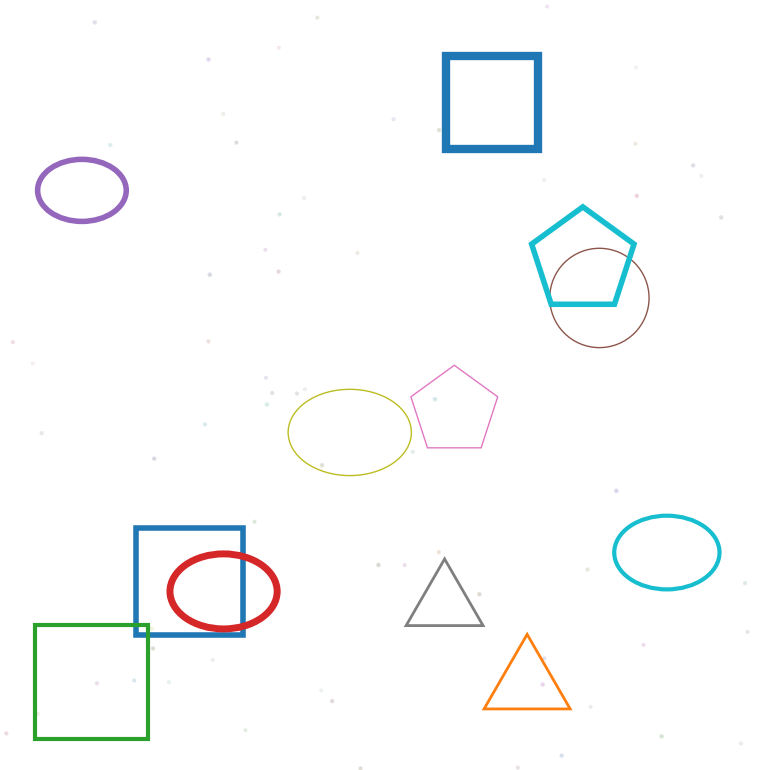[{"shape": "square", "thickness": 2, "radius": 0.35, "center": [0.246, 0.245]}, {"shape": "square", "thickness": 3, "radius": 0.3, "center": [0.639, 0.867]}, {"shape": "triangle", "thickness": 1, "radius": 0.32, "center": [0.685, 0.112]}, {"shape": "square", "thickness": 1.5, "radius": 0.37, "center": [0.119, 0.114]}, {"shape": "oval", "thickness": 2.5, "radius": 0.35, "center": [0.29, 0.232]}, {"shape": "oval", "thickness": 2, "radius": 0.29, "center": [0.106, 0.753]}, {"shape": "circle", "thickness": 0.5, "radius": 0.32, "center": [0.778, 0.613]}, {"shape": "pentagon", "thickness": 0.5, "radius": 0.3, "center": [0.59, 0.466]}, {"shape": "triangle", "thickness": 1, "radius": 0.29, "center": [0.577, 0.216]}, {"shape": "oval", "thickness": 0.5, "radius": 0.4, "center": [0.454, 0.438]}, {"shape": "pentagon", "thickness": 2, "radius": 0.35, "center": [0.757, 0.661]}, {"shape": "oval", "thickness": 1.5, "radius": 0.34, "center": [0.866, 0.282]}]